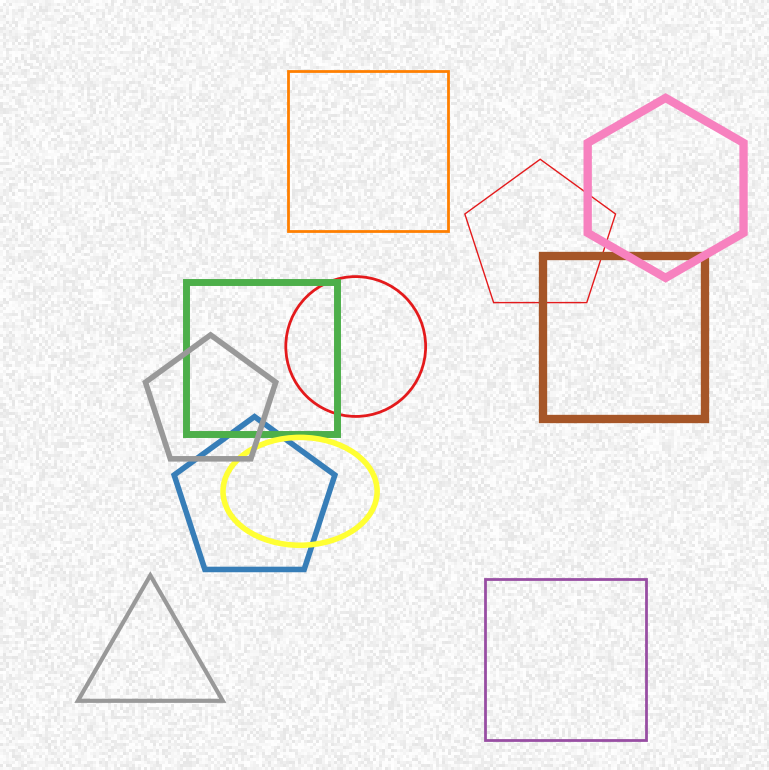[{"shape": "pentagon", "thickness": 0.5, "radius": 0.51, "center": [0.702, 0.69]}, {"shape": "circle", "thickness": 1, "radius": 0.45, "center": [0.462, 0.55]}, {"shape": "pentagon", "thickness": 2, "radius": 0.55, "center": [0.331, 0.349]}, {"shape": "square", "thickness": 2.5, "radius": 0.49, "center": [0.339, 0.535]}, {"shape": "square", "thickness": 1, "radius": 0.52, "center": [0.735, 0.144]}, {"shape": "square", "thickness": 1, "radius": 0.52, "center": [0.478, 0.804]}, {"shape": "oval", "thickness": 2, "radius": 0.5, "center": [0.39, 0.362]}, {"shape": "square", "thickness": 3, "radius": 0.53, "center": [0.81, 0.562]}, {"shape": "hexagon", "thickness": 3, "radius": 0.58, "center": [0.864, 0.756]}, {"shape": "triangle", "thickness": 1.5, "radius": 0.54, "center": [0.195, 0.144]}, {"shape": "pentagon", "thickness": 2, "radius": 0.44, "center": [0.274, 0.476]}]